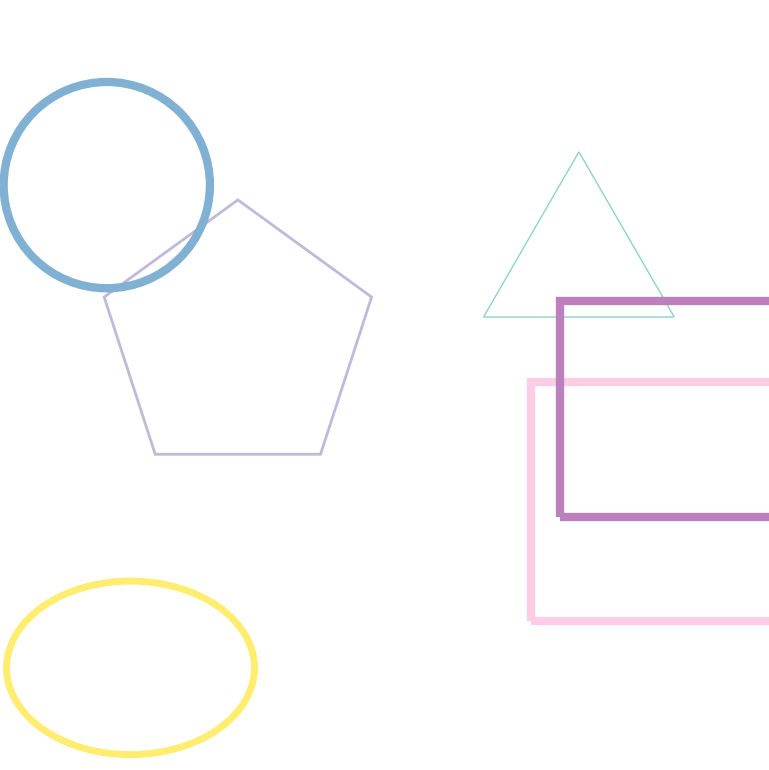[{"shape": "triangle", "thickness": 0.5, "radius": 0.72, "center": [0.752, 0.66]}, {"shape": "pentagon", "thickness": 1, "radius": 0.91, "center": [0.309, 0.558]}, {"shape": "circle", "thickness": 3, "radius": 0.67, "center": [0.139, 0.76]}, {"shape": "square", "thickness": 3, "radius": 0.78, "center": [0.845, 0.349]}, {"shape": "square", "thickness": 3, "radius": 0.7, "center": [0.868, 0.469]}, {"shape": "oval", "thickness": 2.5, "radius": 0.8, "center": [0.169, 0.133]}]